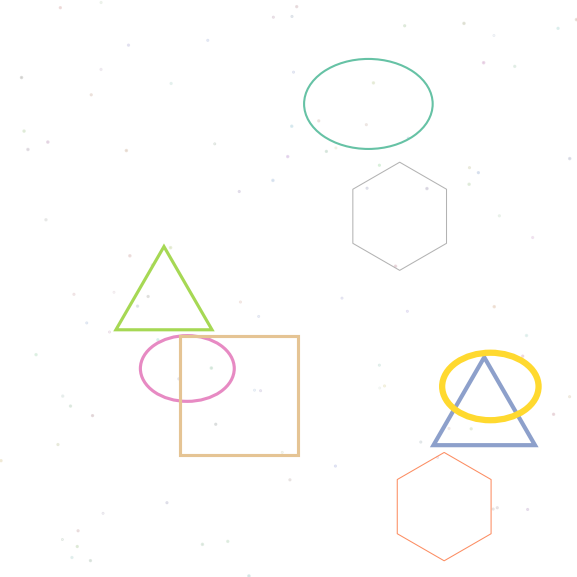[{"shape": "oval", "thickness": 1, "radius": 0.56, "center": [0.638, 0.819]}, {"shape": "hexagon", "thickness": 0.5, "radius": 0.47, "center": [0.769, 0.122]}, {"shape": "triangle", "thickness": 2, "radius": 0.51, "center": [0.839, 0.279]}, {"shape": "oval", "thickness": 1.5, "radius": 0.41, "center": [0.324, 0.361]}, {"shape": "triangle", "thickness": 1.5, "radius": 0.48, "center": [0.284, 0.476]}, {"shape": "oval", "thickness": 3, "radius": 0.42, "center": [0.849, 0.33]}, {"shape": "square", "thickness": 1.5, "radius": 0.51, "center": [0.414, 0.314]}, {"shape": "hexagon", "thickness": 0.5, "radius": 0.47, "center": [0.692, 0.625]}]